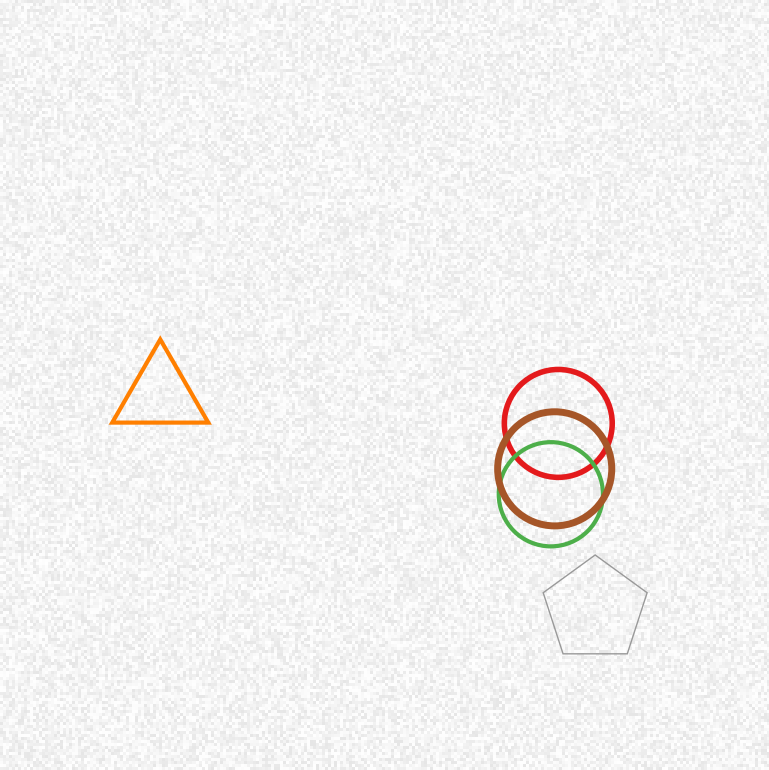[{"shape": "circle", "thickness": 2, "radius": 0.35, "center": [0.725, 0.45]}, {"shape": "circle", "thickness": 1.5, "radius": 0.34, "center": [0.715, 0.358]}, {"shape": "triangle", "thickness": 1.5, "radius": 0.36, "center": [0.208, 0.487]}, {"shape": "circle", "thickness": 2.5, "radius": 0.37, "center": [0.72, 0.391]}, {"shape": "pentagon", "thickness": 0.5, "radius": 0.35, "center": [0.773, 0.208]}]